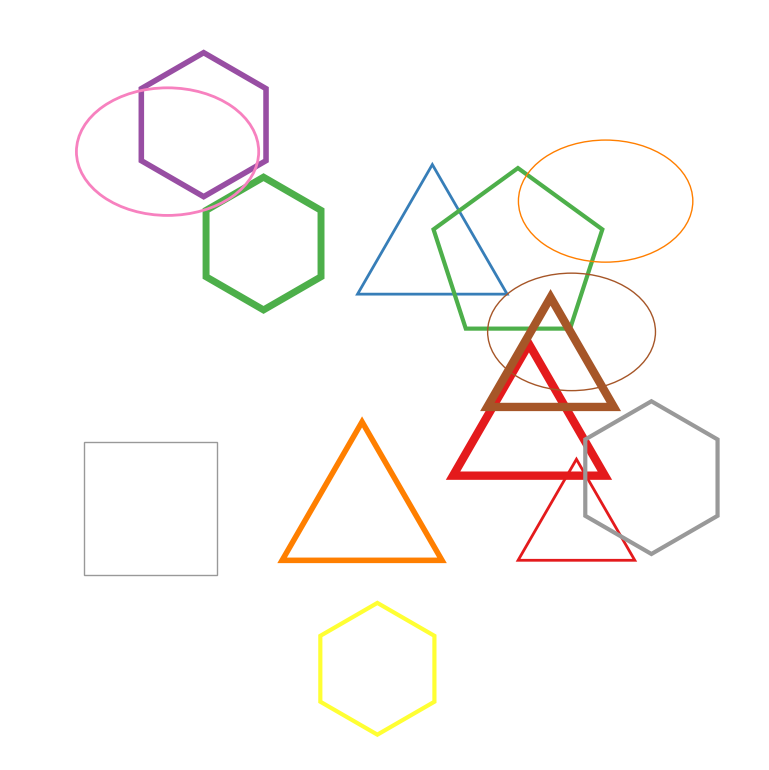[{"shape": "triangle", "thickness": 1, "radius": 0.44, "center": [0.749, 0.316]}, {"shape": "triangle", "thickness": 3, "radius": 0.57, "center": [0.687, 0.439]}, {"shape": "triangle", "thickness": 1, "radius": 0.56, "center": [0.561, 0.674]}, {"shape": "pentagon", "thickness": 1.5, "radius": 0.58, "center": [0.673, 0.666]}, {"shape": "hexagon", "thickness": 2.5, "radius": 0.43, "center": [0.342, 0.684]}, {"shape": "hexagon", "thickness": 2, "radius": 0.47, "center": [0.265, 0.838]}, {"shape": "triangle", "thickness": 2, "radius": 0.6, "center": [0.47, 0.332]}, {"shape": "oval", "thickness": 0.5, "radius": 0.57, "center": [0.787, 0.739]}, {"shape": "hexagon", "thickness": 1.5, "radius": 0.43, "center": [0.49, 0.131]}, {"shape": "oval", "thickness": 0.5, "radius": 0.54, "center": [0.742, 0.569]}, {"shape": "triangle", "thickness": 3, "radius": 0.47, "center": [0.715, 0.519]}, {"shape": "oval", "thickness": 1, "radius": 0.59, "center": [0.218, 0.803]}, {"shape": "square", "thickness": 0.5, "radius": 0.43, "center": [0.195, 0.339]}, {"shape": "hexagon", "thickness": 1.5, "radius": 0.5, "center": [0.846, 0.38]}]